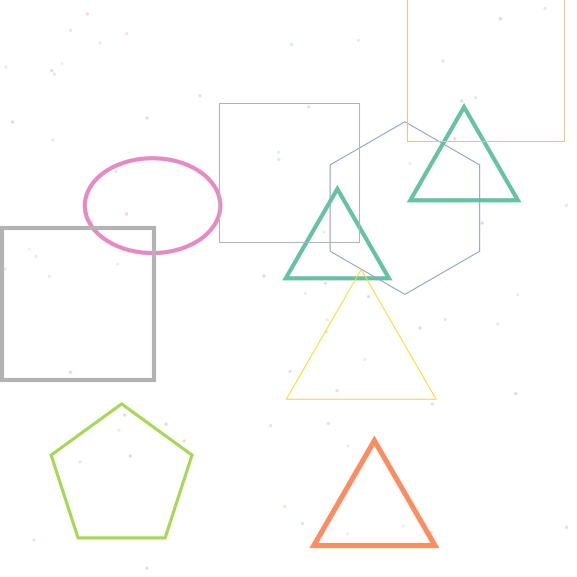[{"shape": "triangle", "thickness": 2, "radius": 0.54, "center": [0.804, 0.706]}, {"shape": "triangle", "thickness": 2, "radius": 0.52, "center": [0.584, 0.569]}, {"shape": "triangle", "thickness": 2.5, "radius": 0.61, "center": [0.648, 0.115]}, {"shape": "hexagon", "thickness": 0.5, "radius": 0.75, "center": [0.701, 0.639]}, {"shape": "oval", "thickness": 2, "radius": 0.59, "center": [0.264, 0.643]}, {"shape": "pentagon", "thickness": 1.5, "radius": 0.64, "center": [0.211, 0.171]}, {"shape": "triangle", "thickness": 0.5, "radius": 0.75, "center": [0.625, 0.383]}, {"shape": "square", "thickness": 0.5, "radius": 0.68, "center": [0.84, 0.89]}, {"shape": "square", "thickness": 0.5, "radius": 0.6, "center": [0.5, 0.7]}, {"shape": "square", "thickness": 2, "radius": 0.66, "center": [0.135, 0.473]}]